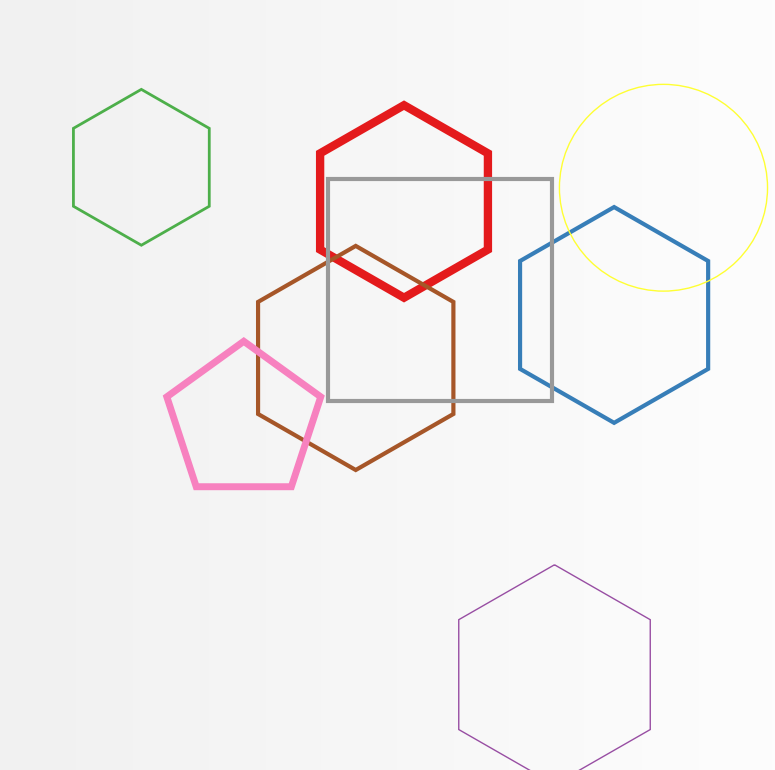[{"shape": "hexagon", "thickness": 3, "radius": 0.63, "center": [0.521, 0.738]}, {"shape": "hexagon", "thickness": 1.5, "radius": 0.7, "center": [0.792, 0.591]}, {"shape": "hexagon", "thickness": 1, "radius": 0.51, "center": [0.182, 0.783]}, {"shape": "hexagon", "thickness": 0.5, "radius": 0.71, "center": [0.715, 0.124]}, {"shape": "circle", "thickness": 0.5, "radius": 0.67, "center": [0.856, 0.756]}, {"shape": "hexagon", "thickness": 1.5, "radius": 0.73, "center": [0.459, 0.535]}, {"shape": "pentagon", "thickness": 2.5, "radius": 0.52, "center": [0.315, 0.452]}, {"shape": "square", "thickness": 1.5, "radius": 0.72, "center": [0.568, 0.624]}]